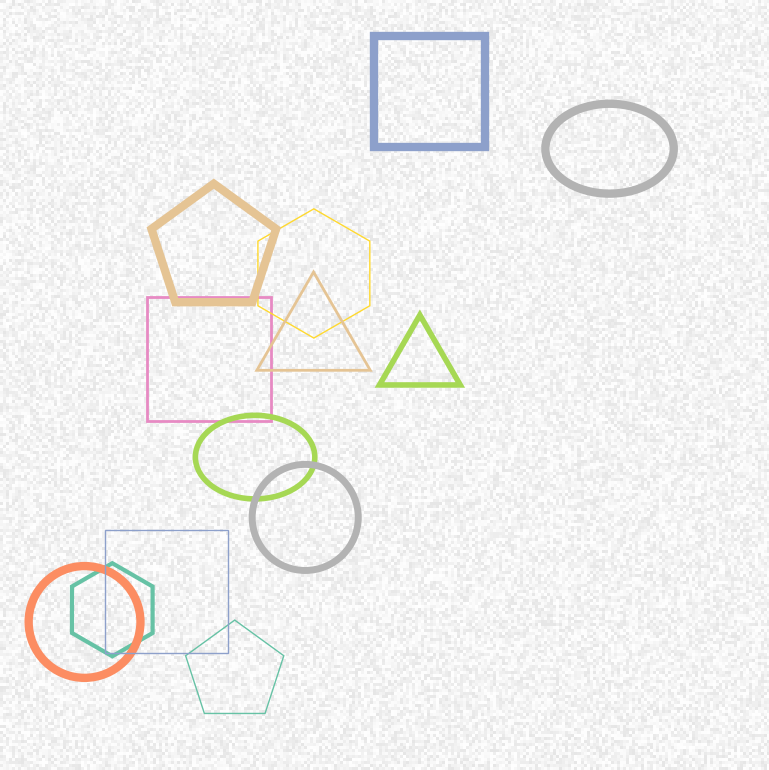[{"shape": "hexagon", "thickness": 1.5, "radius": 0.3, "center": [0.146, 0.208]}, {"shape": "pentagon", "thickness": 0.5, "radius": 0.34, "center": [0.305, 0.128]}, {"shape": "circle", "thickness": 3, "radius": 0.36, "center": [0.11, 0.192]}, {"shape": "square", "thickness": 0.5, "radius": 0.4, "center": [0.216, 0.232]}, {"shape": "square", "thickness": 3, "radius": 0.36, "center": [0.558, 0.881]}, {"shape": "square", "thickness": 1, "radius": 0.4, "center": [0.271, 0.533]}, {"shape": "triangle", "thickness": 2, "radius": 0.3, "center": [0.545, 0.53]}, {"shape": "oval", "thickness": 2, "radius": 0.39, "center": [0.331, 0.406]}, {"shape": "hexagon", "thickness": 0.5, "radius": 0.42, "center": [0.408, 0.645]}, {"shape": "pentagon", "thickness": 3, "radius": 0.43, "center": [0.278, 0.676]}, {"shape": "triangle", "thickness": 1, "radius": 0.43, "center": [0.407, 0.562]}, {"shape": "oval", "thickness": 3, "radius": 0.42, "center": [0.792, 0.807]}, {"shape": "circle", "thickness": 2.5, "radius": 0.34, "center": [0.396, 0.328]}]